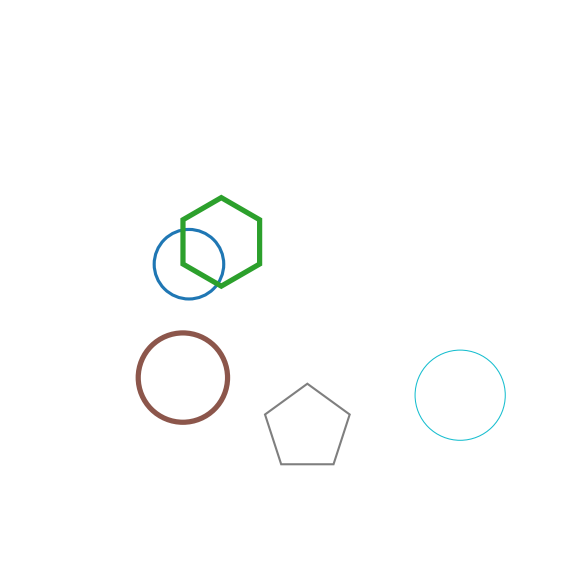[{"shape": "circle", "thickness": 1.5, "radius": 0.3, "center": [0.327, 0.542]}, {"shape": "hexagon", "thickness": 2.5, "radius": 0.38, "center": [0.383, 0.58]}, {"shape": "circle", "thickness": 2.5, "radius": 0.39, "center": [0.317, 0.345]}, {"shape": "pentagon", "thickness": 1, "radius": 0.39, "center": [0.532, 0.258]}, {"shape": "circle", "thickness": 0.5, "radius": 0.39, "center": [0.797, 0.315]}]